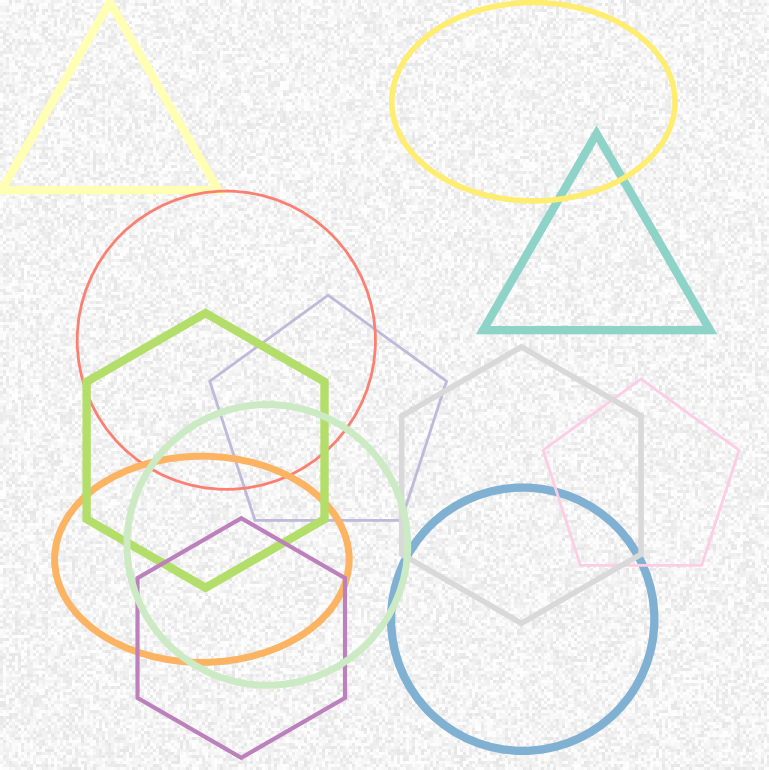[{"shape": "triangle", "thickness": 3, "radius": 0.85, "center": [0.775, 0.656]}, {"shape": "triangle", "thickness": 3, "radius": 0.81, "center": [0.143, 0.834]}, {"shape": "pentagon", "thickness": 1, "radius": 0.81, "center": [0.426, 0.455]}, {"shape": "circle", "thickness": 1, "radius": 0.97, "center": [0.294, 0.558]}, {"shape": "circle", "thickness": 3, "radius": 0.85, "center": [0.679, 0.196]}, {"shape": "oval", "thickness": 2.5, "radius": 0.96, "center": [0.262, 0.274]}, {"shape": "hexagon", "thickness": 3, "radius": 0.89, "center": [0.267, 0.415]}, {"shape": "pentagon", "thickness": 1, "radius": 0.67, "center": [0.833, 0.374]}, {"shape": "hexagon", "thickness": 2, "radius": 0.9, "center": [0.677, 0.37]}, {"shape": "hexagon", "thickness": 1.5, "radius": 0.78, "center": [0.313, 0.171]}, {"shape": "circle", "thickness": 2.5, "radius": 0.91, "center": [0.347, 0.292]}, {"shape": "oval", "thickness": 2, "radius": 0.92, "center": [0.693, 0.868]}]